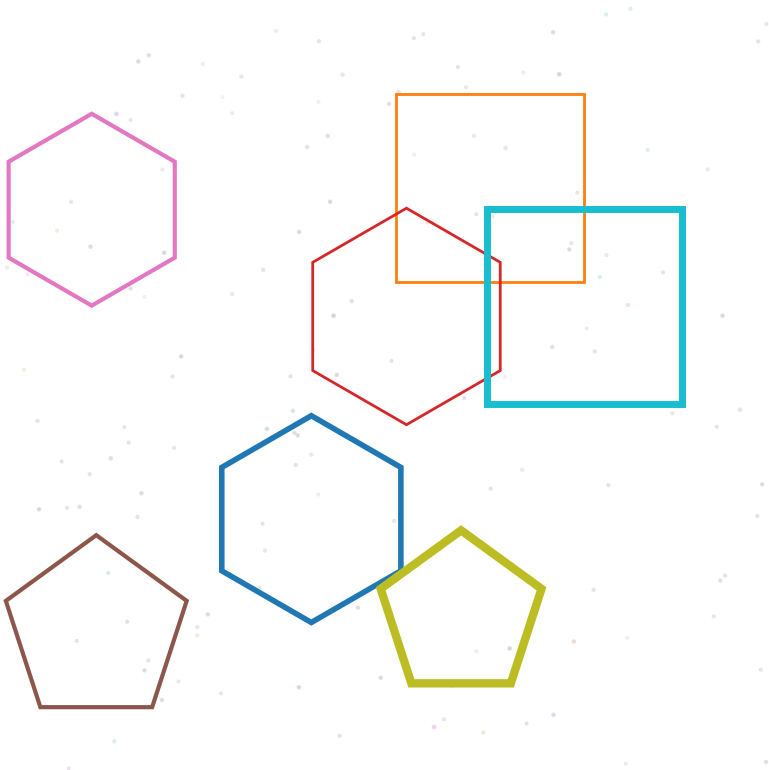[{"shape": "hexagon", "thickness": 2, "radius": 0.67, "center": [0.404, 0.326]}, {"shape": "square", "thickness": 1, "radius": 0.61, "center": [0.636, 0.755]}, {"shape": "hexagon", "thickness": 1, "radius": 0.7, "center": [0.528, 0.589]}, {"shape": "pentagon", "thickness": 1.5, "radius": 0.62, "center": [0.125, 0.181]}, {"shape": "hexagon", "thickness": 1.5, "radius": 0.62, "center": [0.119, 0.728]}, {"shape": "pentagon", "thickness": 3, "radius": 0.55, "center": [0.599, 0.201]}, {"shape": "square", "thickness": 2.5, "radius": 0.63, "center": [0.759, 0.601]}]